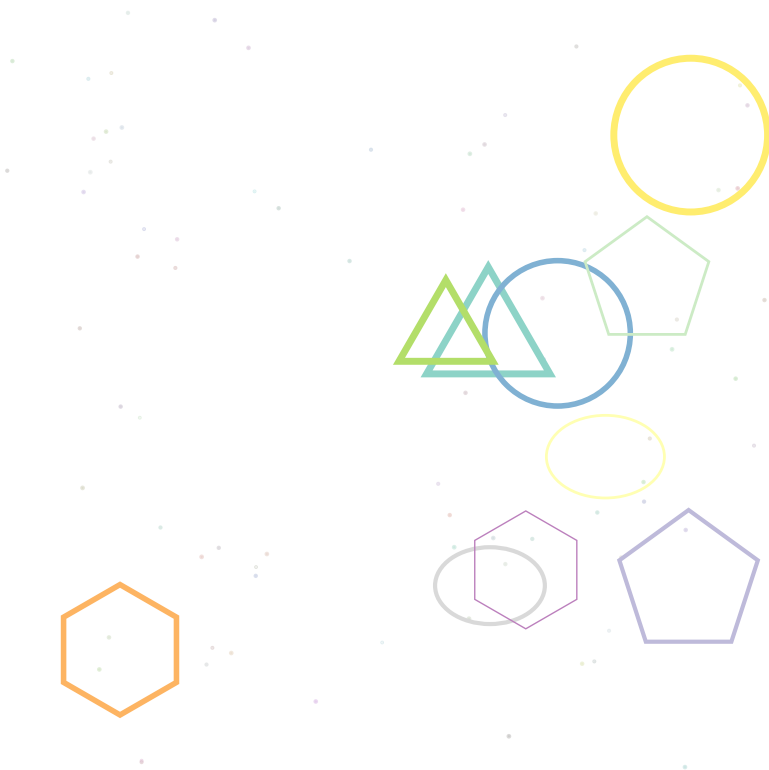[{"shape": "triangle", "thickness": 2.5, "radius": 0.46, "center": [0.634, 0.561]}, {"shape": "oval", "thickness": 1, "radius": 0.38, "center": [0.786, 0.407]}, {"shape": "pentagon", "thickness": 1.5, "radius": 0.47, "center": [0.894, 0.243]}, {"shape": "circle", "thickness": 2, "radius": 0.47, "center": [0.724, 0.567]}, {"shape": "hexagon", "thickness": 2, "radius": 0.42, "center": [0.156, 0.156]}, {"shape": "triangle", "thickness": 2.5, "radius": 0.35, "center": [0.579, 0.566]}, {"shape": "oval", "thickness": 1.5, "radius": 0.36, "center": [0.636, 0.239]}, {"shape": "hexagon", "thickness": 0.5, "radius": 0.38, "center": [0.683, 0.26]}, {"shape": "pentagon", "thickness": 1, "radius": 0.42, "center": [0.84, 0.634]}, {"shape": "circle", "thickness": 2.5, "radius": 0.5, "center": [0.897, 0.825]}]